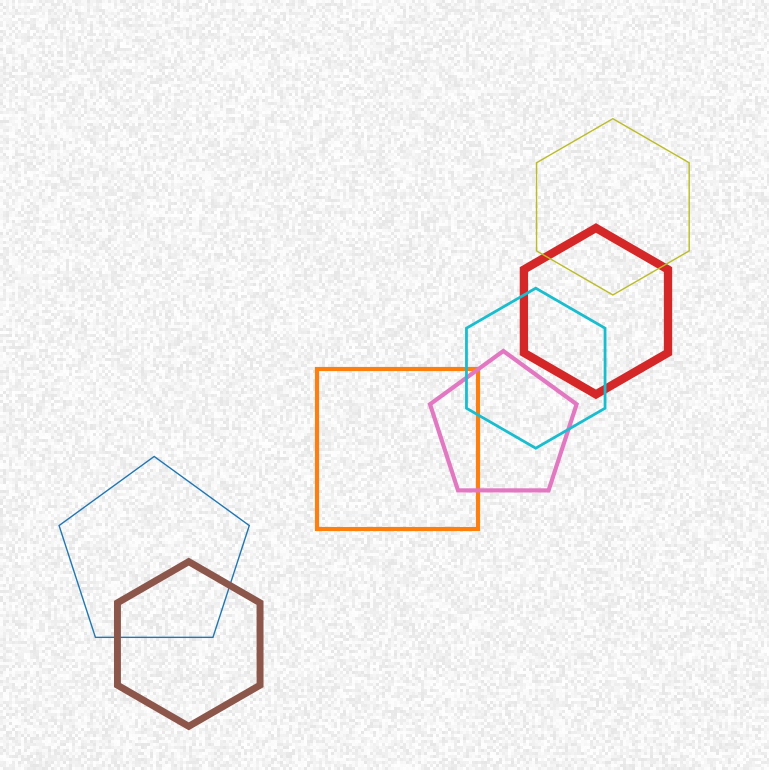[{"shape": "pentagon", "thickness": 0.5, "radius": 0.65, "center": [0.2, 0.277]}, {"shape": "square", "thickness": 1.5, "radius": 0.52, "center": [0.516, 0.417]}, {"shape": "hexagon", "thickness": 3, "radius": 0.54, "center": [0.774, 0.596]}, {"shape": "hexagon", "thickness": 2.5, "radius": 0.53, "center": [0.245, 0.164]}, {"shape": "pentagon", "thickness": 1.5, "radius": 0.5, "center": [0.654, 0.444]}, {"shape": "hexagon", "thickness": 0.5, "radius": 0.57, "center": [0.796, 0.731]}, {"shape": "hexagon", "thickness": 1, "radius": 0.52, "center": [0.696, 0.522]}]